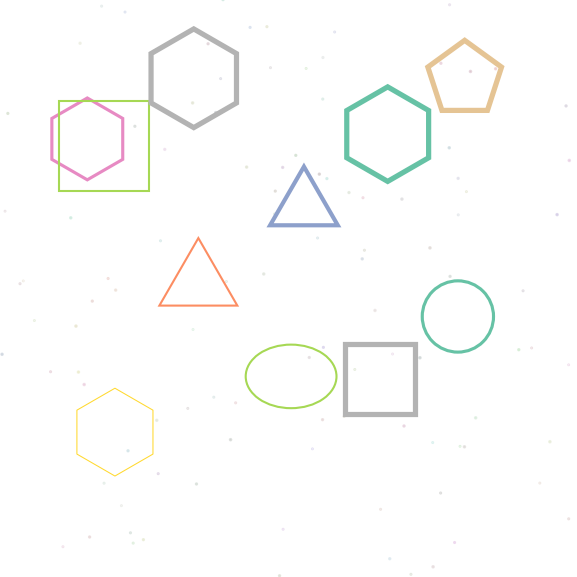[{"shape": "circle", "thickness": 1.5, "radius": 0.31, "center": [0.793, 0.451]}, {"shape": "hexagon", "thickness": 2.5, "radius": 0.41, "center": [0.671, 0.767]}, {"shape": "triangle", "thickness": 1, "radius": 0.39, "center": [0.343, 0.509]}, {"shape": "triangle", "thickness": 2, "radius": 0.34, "center": [0.526, 0.643]}, {"shape": "hexagon", "thickness": 1.5, "radius": 0.35, "center": [0.151, 0.759]}, {"shape": "square", "thickness": 1, "radius": 0.39, "center": [0.18, 0.746]}, {"shape": "oval", "thickness": 1, "radius": 0.39, "center": [0.504, 0.347]}, {"shape": "hexagon", "thickness": 0.5, "radius": 0.38, "center": [0.199, 0.251]}, {"shape": "pentagon", "thickness": 2.5, "radius": 0.34, "center": [0.805, 0.862]}, {"shape": "square", "thickness": 2.5, "radius": 0.3, "center": [0.658, 0.344]}, {"shape": "hexagon", "thickness": 2.5, "radius": 0.43, "center": [0.336, 0.864]}]